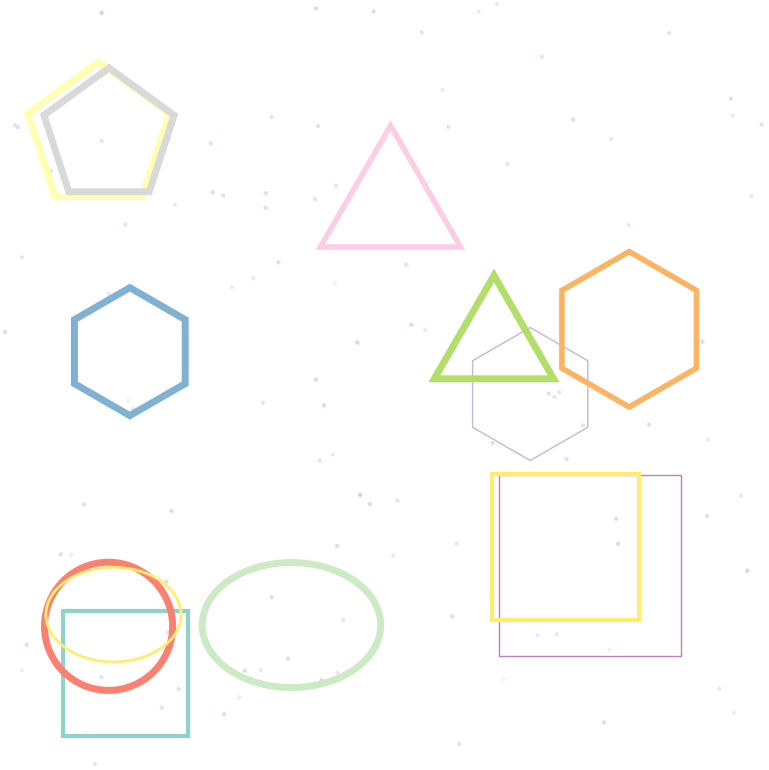[{"shape": "square", "thickness": 1.5, "radius": 0.41, "center": [0.163, 0.125]}, {"shape": "pentagon", "thickness": 2.5, "radius": 0.48, "center": [0.128, 0.823]}, {"shape": "hexagon", "thickness": 0.5, "radius": 0.43, "center": [0.689, 0.488]}, {"shape": "circle", "thickness": 2.5, "radius": 0.42, "center": [0.141, 0.187]}, {"shape": "hexagon", "thickness": 2.5, "radius": 0.42, "center": [0.169, 0.543]}, {"shape": "hexagon", "thickness": 2, "radius": 0.5, "center": [0.817, 0.572]}, {"shape": "triangle", "thickness": 2.5, "radius": 0.45, "center": [0.641, 0.553]}, {"shape": "triangle", "thickness": 2, "radius": 0.53, "center": [0.507, 0.732]}, {"shape": "pentagon", "thickness": 2.5, "radius": 0.44, "center": [0.142, 0.823]}, {"shape": "square", "thickness": 0.5, "radius": 0.59, "center": [0.766, 0.266]}, {"shape": "oval", "thickness": 2.5, "radius": 0.58, "center": [0.378, 0.188]}, {"shape": "oval", "thickness": 1, "radius": 0.44, "center": [0.147, 0.202]}, {"shape": "square", "thickness": 1.5, "radius": 0.48, "center": [0.734, 0.29]}]